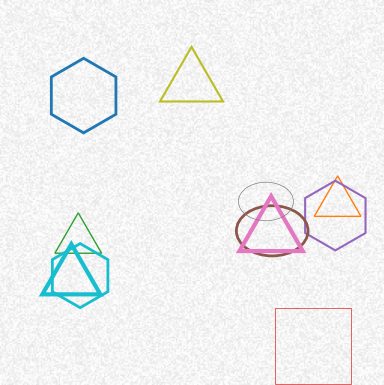[{"shape": "hexagon", "thickness": 2, "radius": 0.48, "center": [0.217, 0.752]}, {"shape": "triangle", "thickness": 1, "radius": 0.35, "center": [0.877, 0.473]}, {"shape": "triangle", "thickness": 1, "radius": 0.35, "center": [0.203, 0.377]}, {"shape": "square", "thickness": 0.5, "radius": 0.5, "center": [0.814, 0.101]}, {"shape": "hexagon", "thickness": 1.5, "radius": 0.45, "center": [0.871, 0.44]}, {"shape": "oval", "thickness": 2, "radius": 0.47, "center": [0.707, 0.401]}, {"shape": "triangle", "thickness": 3, "radius": 0.48, "center": [0.704, 0.395]}, {"shape": "oval", "thickness": 0.5, "radius": 0.36, "center": [0.691, 0.477]}, {"shape": "triangle", "thickness": 1.5, "radius": 0.47, "center": [0.497, 0.784]}, {"shape": "triangle", "thickness": 3, "radius": 0.43, "center": [0.185, 0.279]}, {"shape": "hexagon", "thickness": 2, "radius": 0.42, "center": [0.208, 0.284]}]